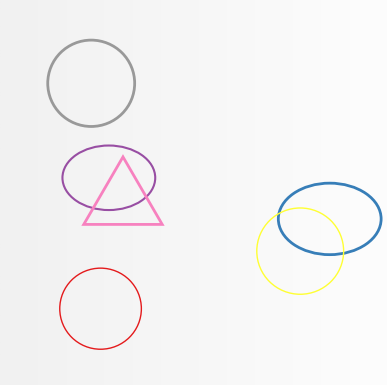[{"shape": "circle", "thickness": 1, "radius": 0.53, "center": [0.26, 0.198]}, {"shape": "oval", "thickness": 2, "radius": 0.66, "center": [0.851, 0.431]}, {"shape": "oval", "thickness": 1.5, "radius": 0.6, "center": [0.281, 0.538]}, {"shape": "circle", "thickness": 1, "radius": 0.56, "center": [0.775, 0.348]}, {"shape": "triangle", "thickness": 2, "radius": 0.58, "center": [0.317, 0.476]}, {"shape": "circle", "thickness": 2, "radius": 0.56, "center": [0.235, 0.784]}]